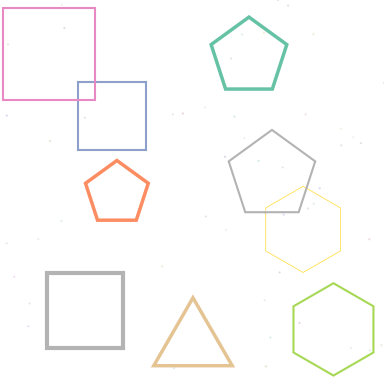[{"shape": "pentagon", "thickness": 2.5, "radius": 0.52, "center": [0.647, 0.852]}, {"shape": "pentagon", "thickness": 2.5, "radius": 0.43, "center": [0.304, 0.497]}, {"shape": "square", "thickness": 1.5, "radius": 0.44, "center": [0.291, 0.699]}, {"shape": "square", "thickness": 1.5, "radius": 0.6, "center": [0.128, 0.86]}, {"shape": "hexagon", "thickness": 1.5, "radius": 0.6, "center": [0.866, 0.144]}, {"shape": "hexagon", "thickness": 0.5, "radius": 0.56, "center": [0.787, 0.404]}, {"shape": "triangle", "thickness": 2.5, "radius": 0.59, "center": [0.501, 0.109]}, {"shape": "square", "thickness": 3, "radius": 0.49, "center": [0.221, 0.194]}, {"shape": "pentagon", "thickness": 1.5, "radius": 0.59, "center": [0.706, 0.544]}]